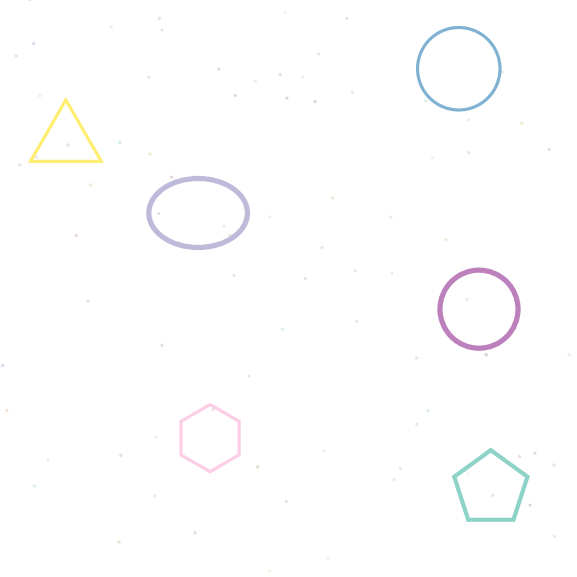[{"shape": "pentagon", "thickness": 2, "radius": 0.33, "center": [0.85, 0.153]}, {"shape": "oval", "thickness": 2.5, "radius": 0.43, "center": [0.343, 0.63]}, {"shape": "circle", "thickness": 1.5, "radius": 0.36, "center": [0.794, 0.88]}, {"shape": "hexagon", "thickness": 1.5, "radius": 0.29, "center": [0.364, 0.24]}, {"shape": "circle", "thickness": 2.5, "radius": 0.34, "center": [0.829, 0.464]}, {"shape": "triangle", "thickness": 1.5, "radius": 0.35, "center": [0.114, 0.755]}]